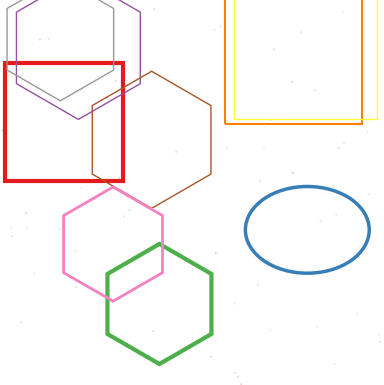[{"shape": "square", "thickness": 3, "radius": 0.77, "center": [0.167, 0.684]}, {"shape": "oval", "thickness": 2.5, "radius": 0.8, "center": [0.798, 0.403]}, {"shape": "hexagon", "thickness": 3, "radius": 0.78, "center": [0.414, 0.21]}, {"shape": "hexagon", "thickness": 1, "radius": 0.93, "center": [0.204, 0.876]}, {"shape": "square", "thickness": 1.5, "radius": 0.89, "center": [0.762, 0.857]}, {"shape": "square", "thickness": 1, "radius": 0.92, "center": [0.793, 0.876]}, {"shape": "hexagon", "thickness": 1, "radius": 0.89, "center": [0.394, 0.637]}, {"shape": "hexagon", "thickness": 2, "radius": 0.74, "center": [0.294, 0.366]}, {"shape": "hexagon", "thickness": 1, "radius": 0.8, "center": [0.157, 0.898]}]